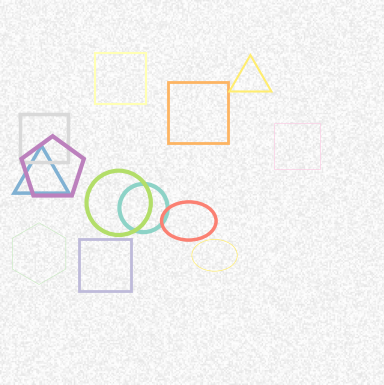[{"shape": "circle", "thickness": 3, "radius": 0.31, "center": [0.373, 0.46]}, {"shape": "square", "thickness": 1.5, "radius": 0.33, "center": [0.312, 0.796]}, {"shape": "square", "thickness": 2, "radius": 0.34, "center": [0.273, 0.312]}, {"shape": "oval", "thickness": 2.5, "radius": 0.35, "center": [0.49, 0.426]}, {"shape": "triangle", "thickness": 2.5, "radius": 0.41, "center": [0.108, 0.54]}, {"shape": "square", "thickness": 2, "radius": 0.39, "center": [0.515, 0.708]}, {"shape": "circle", "thickness": 3, "radius": 0.42, "center": [0.308, 0.473]}, {"shape": "square", "thickness": 0.5, "radius": 0.3, "center": [0.771, 0.621]}, {"shape": "square", "thickness": 2.5, "radius": 0.31, "center": [0.114, 0.642]}, {"shape": "pentagon", "thickness": 3, "radius": 0.43, "center": [0.137, 0.561]}, {"shape": "hexagon", "thickness": 0.5, "radius": 0.4, "center": [0.102, 0.341]}, {"shape": "oval", "thickness": 0.5, "radius": 0.29, "center": [0.557, 0.337]}, {"shape": "triangle", "thickness": 1.5, "radius": 0.32, "center": [0.65, 0.794]}]